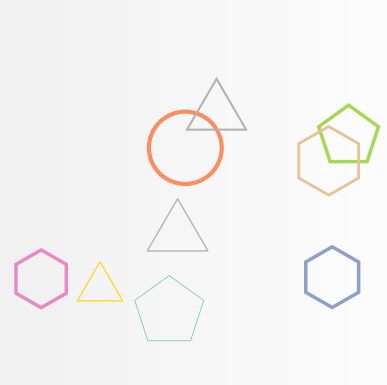[{"shape": "pentagon", "thickness": 0.5, "radius": 0.47, "center": [0.437, 0.191]}, {"shape": "circle", "thickness": 3, "radius": 0.47, "center": [0.478, 0.616]}, {"shape": "hexagon", "thickness": 2.5, "radius": 0.39, "center": [0.857, 0.28]}, {"shape": "hexagon", "thickness": 2.5, "radius": 0.37, "center": [0.106, 0.276]}, {"shape": "pentagon", "thickness": 2.5, "radius": 0.41, "center": [0.9, 0.646]}, {"shape": "triangle", "thickness": 1, "radius": 0.34, "center": [0.258, 0.252]}, {"shape": "hexagon", "thickness": 2, "radius": 0.45, "center": [0.848, 0.582]}, {"shape": "triangle", "thickness": 1, "radius": 0.45, "center": [0.458, 0.393]}, {"shape": "triangle", "thickness": 1.5, "radius": 0.44, "center": [0.559, 0.707]}]